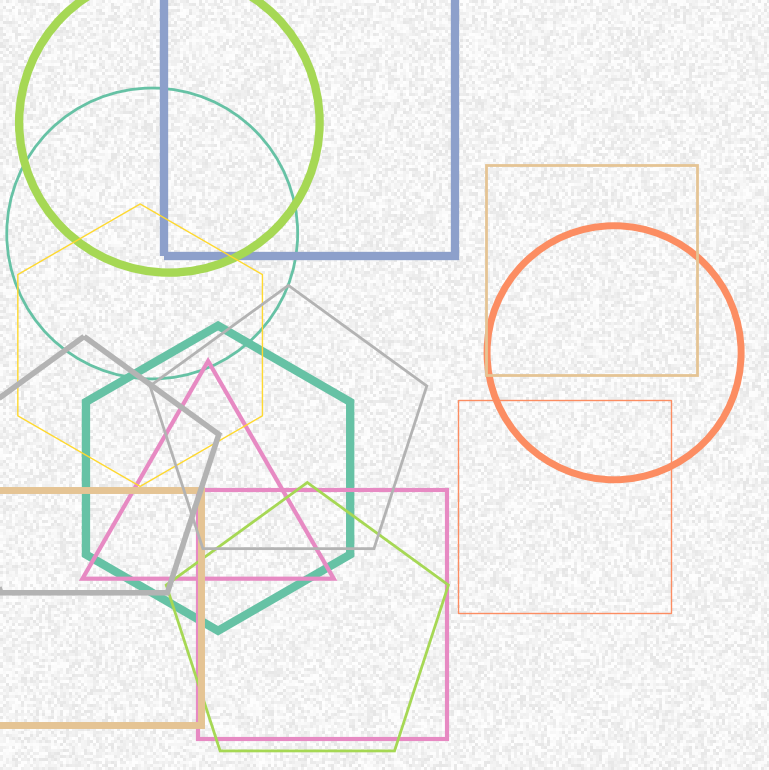[{"shape": "circle", "thickness": 1, "radius": 0.94, "center": [0.198, 0.697]}, {"shape": "hexagon", "thickness": 3, "radius": 0.99, "center": [0.283, 0.379]}, {"shape": "square", "thickness": 0.5, "radius": 0.69, "center": [0.733, 0.342]}, {"shape": "circle", "thickness": 2.5, "radius": 0.82, "center": [0.798, 0.542]}, {"shape": "square", "thickness": 3, "radius": 0.94, "center": [0.402, 0.856]}, {"shape": "square", "thickness": 1.5, "radius": 0.81, "center": [0.419, 0.202]}, {"shape": "triangle", "thickness": 1.5, "radius": 0.94, "center": [0.27, 0.343]}, {"shape": "circle", "thickness": 3, "radius": 0.98, "center": [0.22, 0.841]}, {"shape": "pentagon", "thickness": 1, "radius": 0.96, "center": [0.399, 0.181]}, {"shape": "hexagon", "thickness": 0.5, "radius": 0.92, "center": [0.182, 0.552]}, {"shape": "square", "thickness": 1, "radius": 0.68, "center": [0.768, 0.65]}, {"shape": "square", "thickness": 2.5, "radius": 0.76, "center": [0.109, 0.211]}, {"shape": "pentagon", "thickness": 1, "radius": 0.94, "center": [0.375, 0.44]}, {"shape": "pentagon", "thickness": 2, "radius": 0.92, "center": [0.109, 0.379]}]